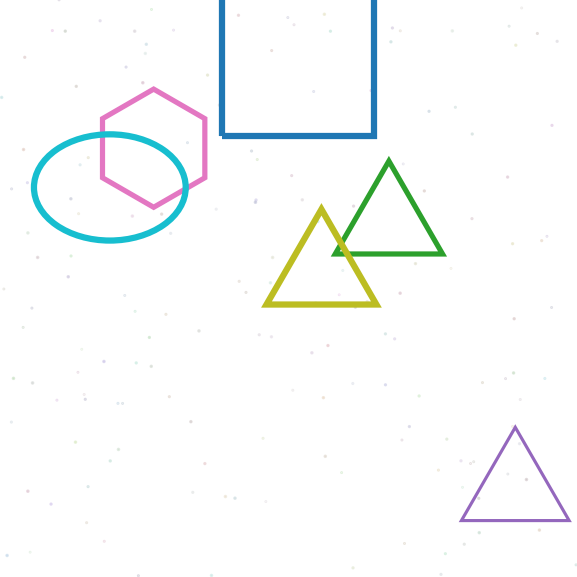[{"shape": "square", "thickness": 3, "radius": 0.66, "center": [0.516, 0.894]}, {"shape": "triangle", "thickness": 2.5, "radius": 0.54, "center": [0.673, 0.613]}, {"shape": "triangle", "thickness": 1.5, "radius": 0.54, "center": [0.892, 0.152]}, {"shape": "hexagon", "thickness": 2.5, "radius": 0.51, "center": [0.266, 0.743]}, {"shape": "triangle", "thickness": 3, "radius": 0.55, "center": [0.557, 0.527]}, {"shape": "oval", "thickness": 3, "radius": 0.66, "center": [0.19, 0.675]}]